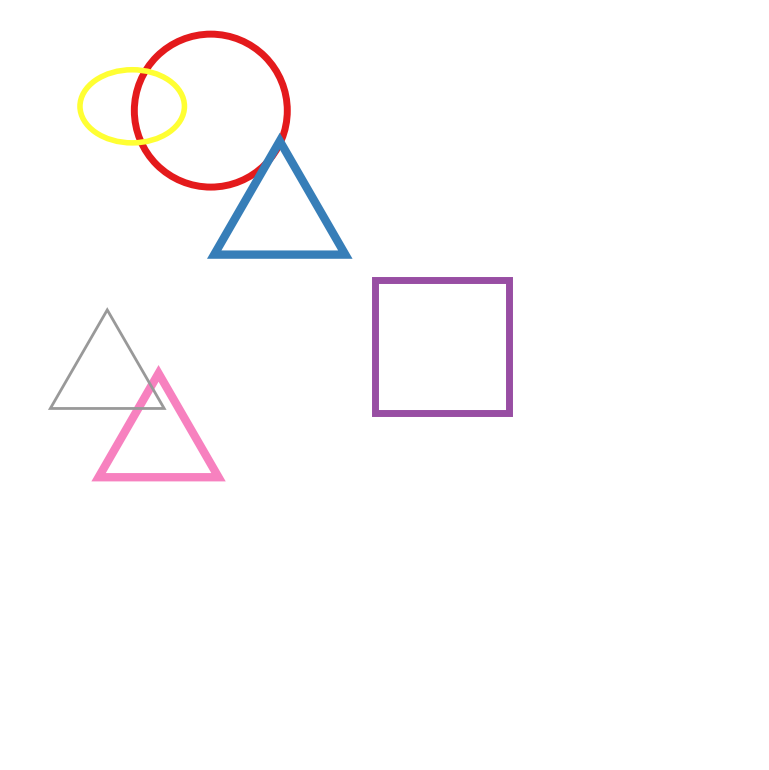[{"shape": "circle", "thickness": 2.5, "radius": 0.5, "center": [0.274, 0.856]}, {"shape": "triangle", "thickness": 3, "radius": 0.49, "center": [0.363, 0.718]}, {"shape": "square", "thickness": 2.5, "radius": 0.43, "center": [0.574, 0.55]}, {"shape": "oval", "thickness": 2, "radius": 0.34, "center": [0.172, 0.862]}, {"shape": "triangle", "thickness": 3, "radius": 0.45, "center": [0.206, 0.425]}, {"shape": "triangle", "thickness": 1, "radius": 0.43, "center": [0.139, 0.512]}]